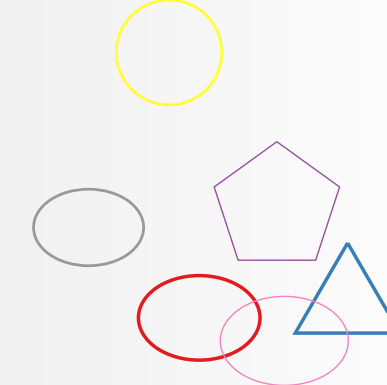[{"shape": "oval", "thickness": 2.5, "radius": 0.78, "center": [0.514, 0.174]}, {"shape": "triangle", "thickness": 2.5, "radius": 0.78, "center": [0.897, 0.213]}, {"shape": "pentagon", "thickness": 1, "radius": 0.85, "center": [0.715, 0.462]}, {"shape": "circle", "thickness": 2, "radius": 0.68, "center": [0.436, 0.864]}, {"shape": "oval", "thickness": 1, "radius": 0.83, "center": [0.734, 0.115]}, {"shape": "oval", "thickness": 2, "radius": 0.71, "center": [0.229, 0.409]}]